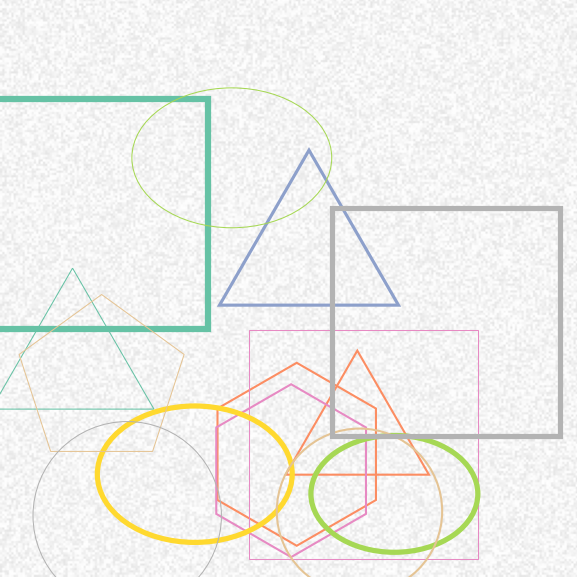[{"shape": "square", "thickness": 3, "radius": 0.99, "center": [0.162, 0.628]}, {"shape": "triangle", "thickness": 0.5, "radius": 0.81, "center": [0.126, 0.372]}, {"shape": "hexagon", "thickness": 1, "radius": 0.79, "center": [0.514, 0.213]}, {"shape": "triangle", "thickness": 1, "radius": 0.72, "center": [0.619, 0.249]}, {"shape": "triangle", "thickness": 1.5, "radius": 0.89, "center": [0.535, 0.56]}, {"shape": "hexagon", "thickness": 1, "radius": 0.75, "center": [0.504, 0.184]}, {"shape": "square", "thickness": 0.5, "radius": 0.99, "center": [0.63, 0.229]}, {"shape": "oval", "thickness": 2.5, "radius": 0.72, "center": [0.683, 0.144]}, {"shape": "oval", "thickness": 0.5, "radius": 0.87, "center": [0.401, 0.726]}, {"shape": "oval", "thickness": 2.5, "radius": 0.84, "center": [0.337, 0.178]}, {"shape": "pentagon", "thickness": 0.5, "radius": 0.75, "center": [0.176, 0.339]}, {"shape": "circle", "thickness": 1, "radius": 0.72, "center": [0.622, 0.114]}, {"shape": "square", "thickness": 2.5, "radius": 0.99, "center": [0.772, 0.441]}, {"shape": "circle", "thickness": 0.5, "radius": 0.82, "center": [0.22, 0.106]}]